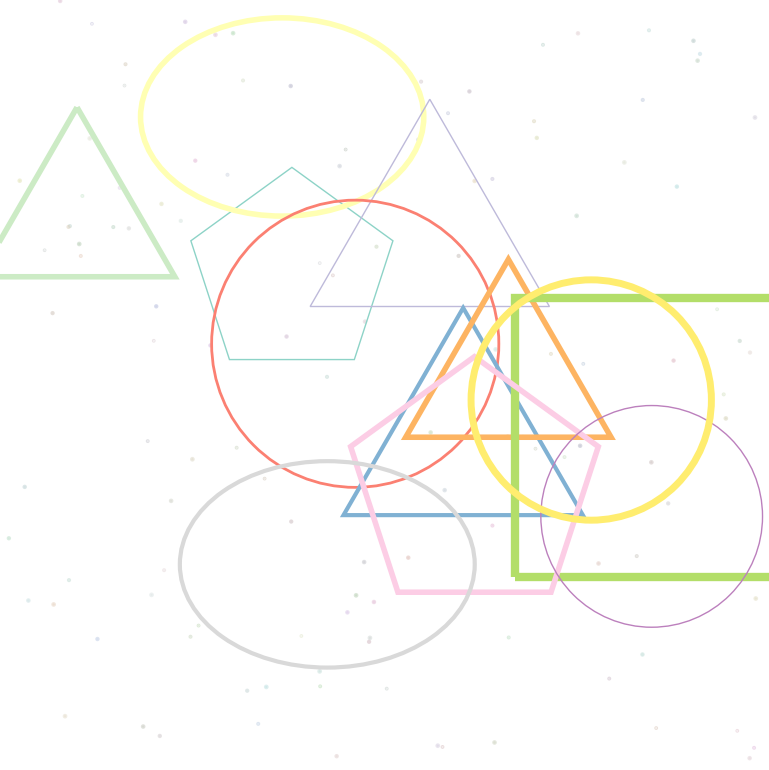[{"shape": "pentagon", "thickness": 0.5, "radius": 0.69, "center": [0.379, 0.645]}, {"shape": "oval", "thickness": 2, "radius": 0.92, "center": [0.366, 0.848]}, {"shape": "triangle", "thickness": 0.5, "radius": 0.9, "center": [0.558, 0.692]}, {"shape": "circle", "thickness": 1, "radius": 0.93, "center": [0.461, 0.554]}, {"shape": "triangle", "thickness": 1.5, "radius": 0.9, "center": [0.602, 0.421]}, {"shape": "triangle", "thickness": 2, "radius": 0.77, "center": [0.66, 0.509]}, {"shape": "square", "thickness": 3, "radius": 0.91, "center": [0.851, 0.432]}, {"shape": "pentagon", "thickness": 2, "radius": 0.85, "center": [0.616, 0.368]}, {"shape": "oval", "thickness": 1.5, "radius": 0.96, "center": [0.425, 0.267]}, {"shape": "circle", "thickness": 0.5, "radius": 0.72, "center": [0.846, 0.329]}, {"shape": "triangle", "thickness": 2, "radius": 0.73, "center": [0.1, 0.714]}, {"shape": "circle", "thickness": 2.5, "radius": 0.78, "center": [0.768, 0.481]}]